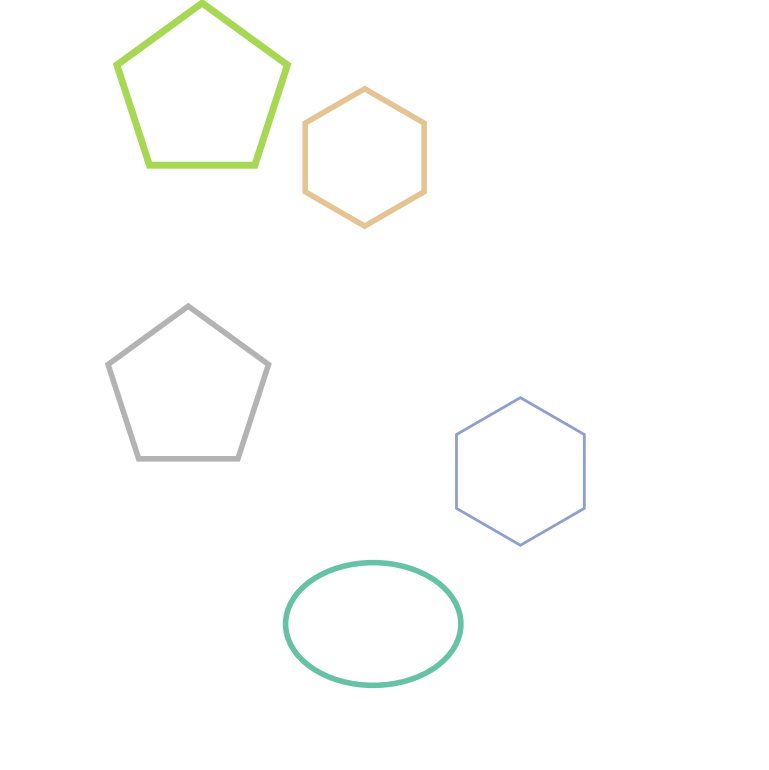[{"shape": "oval", "thickness": 2, "radius": 0.57, "center": [0.485, 0.19]}, {"shape": "hexagon", "thickness": 1, "radius": 0.48, "center": [0.676, 0.388]}, {"shape": "pentagon", "thickness": 2.5, "radius": 0.58, "center": [0.263, 0.88]}, {"shape": "hexagon", "thickness": 2, "radius": 0.45, "center": [0.474, 0.796]}, {"shape": "pentagon", "thickness": 2, "radius": 0.55, "center": [0.245, 0.493]}]